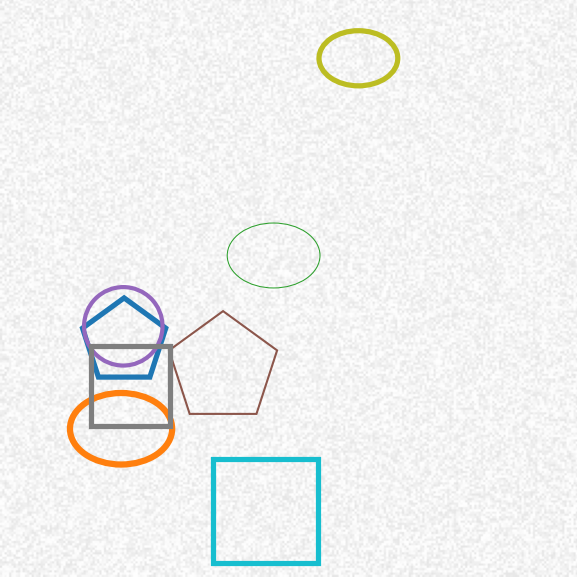[{"shape": "pentagon", "thickness": 2.5, "radius": 0.38, "center": [0.215, 0.407]}, {"shape": "oval", "thickness": 3, "radius": 0.44, "center": [0.21, 0.257]}, {"shape": "oval", "thickness": 0.5, "radius": 0.4, "center": [0.474, 0.557]}, {"shape": "circle", "thickness": 2, "radius": 0.34, "center": [0.213, 0.434]}, {"shape": "pentagon", "thickness": 1, "radius": 0.49, "center": [0.386, 0.362]}, {"shape": "square", "thickness": 2.5, "radius": 0.35, "center": [0.226, 0.331]}, {"shape": "oval", "thickness": 2.5, "radius": 0.34, "center": [0.621, 0.898]}, {"shape": "square", "thickness": 2.5, "radius": 0.45, "center": [0.46, 0.115]}]